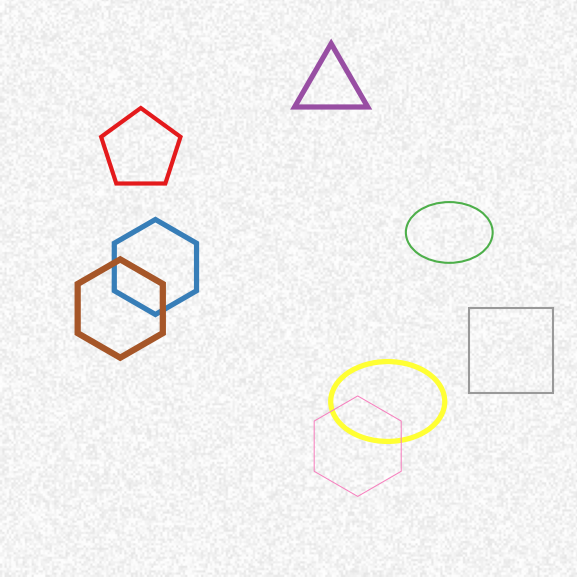[{"shape": "pentagon", "thickness": 2, "radius": 0.36, "center": [0.244, 0.74]}, {"shape": "hexagon", "thickness": 2.5, "radius": 0.41, "center": [0.269, 0.537]}, {"shape": "oval", "thickness": 1, "radius": 0.38, "center": [0.778, 0.597]}, {"shape": "triangle", "thickness": 2.5, "radius": 0.37, "center": [0.573, 0.85]}, {"shape": "oval", "thickness": 2.5, "radius": 0.49, "center": [0.671, 0.304]}, {"shape": "hexagon", "thickness": 3, "radius": 0.43, "center": [0.208, 0.465]}, {"shape": "hexagon", "thickness": 0.5, "radius": 0.43, "center": [0.619, 0.227]}, {"shape": "square", "thickness": 1, "radius": 0.37, "center": [0.885, 0.392]}]